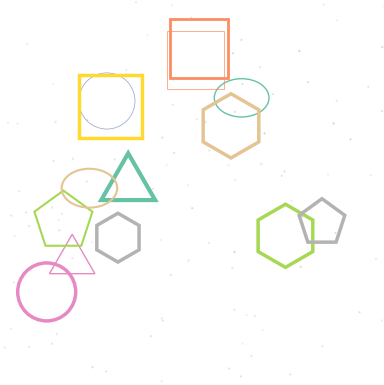[{"shape": "triangle", "thickness": 3, "radius": 0.4, "center": [0.333, 0.521]}, {"shape": "oval", "thickness": 1, "radius": 0.36, "center": [0.628, 0.746]}, {"shape": "square", "thickness": 0.5, "radius": 0.37, "center": [0.507, 0.845]}, {"shape": "square", "thickness": 2, "radius": 0.38, "center": [0.517, 0.874]}, {"shape": "circle", "thickness": 0.5, "radius": 0.36, "center": [0.278, 0.738]}, {"shape": "triangle", "thickness": 1, "radius": 0.34, "center": [0.187, 0.323]}, {"shape": "circle", "thickness": 2.5, "radius": 0.38, "center": [0.121, 0.242]}, {"shape": "hexagon", "thickness": 2.5, "radius": 0.41, "center": [0.741, 0.388]}, {"shape": "pentagon", "thickness": 1.5, "radius": 0.4, "center": [0.165, 0.426]}, {"shape": "square", "thickness": 2.5, "radius": 0.41, "center": [0.287, 0.724]}, {"shape": "hexagon", "thickness": 2.5, "radius": 0.42, "center": [0.6, 0.673]}, {"shape": "oval", "thickness": 1.5, "radius": 0.36, "center": [0.232, 0.511]}, {"shape": "pentagon", "thickness": 2.5, "radius": 0.31, "center": [0.836, 0.421]}, {"shape": "hexagon", "thickness": 2.5, "radius": 0.32, "center": [0.306, 0.383]}]